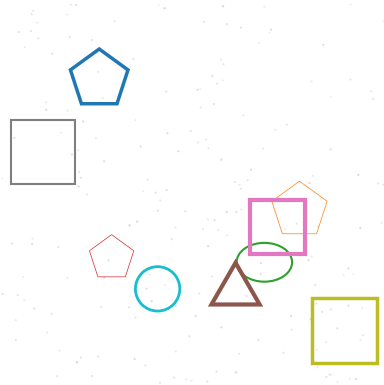[{"shape": "pentagon", "thickness": 2.5, "radius": 0.39, "center": [0.258, 0.794]}, {"shape": "pentagon", "thickness": 0.5, "radius": 0.38, "center": [0.778, 0.454]}, {"shape": "oval", "thickness": 1.5, "radius": 0.36, "center": [0.687, 0.319]}, {"shape": "pentagon", "thickness": 0.5, "radius": 0.3, "center": [0.29, 0.33]}, {"shape": "triangle", "thickness": 3, "radius": 0.36, "center": [0.612, 0.245]}, {"shape": "square", "thickness": 3, "radius": 0.35, "center": [0.721, 0.41]}, {"shape": "square", "thickness": 1.5, "radius": 0.42, "center": [0.111, 0.605]}, {"shape": "square", "thickness": 2.5, "radius": 0.42, "center": [0.896, 0.142]}, {"shape": "circle", "thickness": 2, "radius": 0.29, "center": [0.409, 0.25]}]